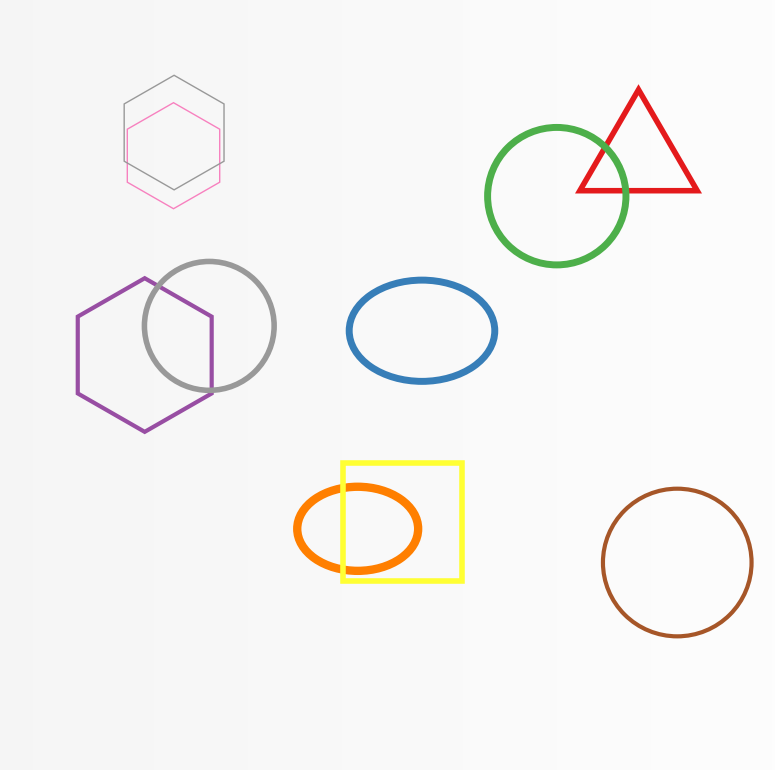[{"shape": "triangle", "thickness": 2, "radius": 0.44, "center": [0.824, 0.796]}, {"shape": "oval", "thickness": 2.5, "radius": 0.47, "center": [0.545, 0.57]}, {"shape": "circle", "thickness": 2.5, "radius": 0.45, "center": [0.718, 0.745]}, {"shape": "hexagon", "thickness": 1.5, "radius": 0.5, "center": [0.187, 0.539]}, {"shape": "oval", "thickness": 3, "radius": 0.39, "center": [0.462, 0.313]}, {"shape": "square", "thickness": 2, "radius": 0.38, "center": [0.52, 0.322]}, {"shape": "circle", "thickness": 1.5, "radius": 0.48, "center": [0.874, 0.269]}, {"shape": "hexagon", "thickness": 0.5, "radius": 0.34, "center": [0.224, 0.798]}, {"shape": "circle", "thickness": 2, "radius": 0.42, "center": [0.27, 0.577]}, {"shape": "hexagon", "thickness": 0.5, "radius": 0.37, "center": [0.225, 0.828]}]